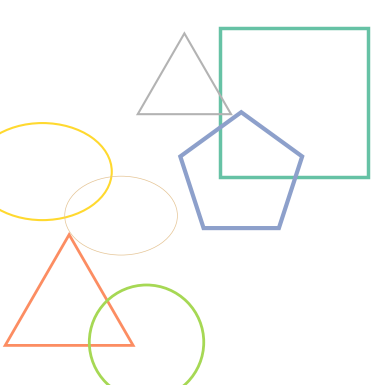[{"shape": "square", "thickness": 2.5, "radius": 0.97, "center": [0.763, 0.733]}, {"shape": "triangle", "thickness": 2, "radius": 0.96, "center": [0.18, 0.199]}, {"shape": "pentagon", "thickness": 3, "radius": 0.83, "center": [0.627, 0.542]}, {"shape": "circle", "thickness": 2, "radius": 0.74, "center": [0.381, 0.111]}, {"shape": "oval", "thickness": 1.5, "radius": 0.9, "center": [0.11, 0.554]}, {"shape": "oval", "thickness": 0.5, "radius": 0.73, "center": [0.314, 0.44]}, {"shape": "triangle", "thickness": 1.5, "radius": 0.7, "center": [0.479, 0.773]}]